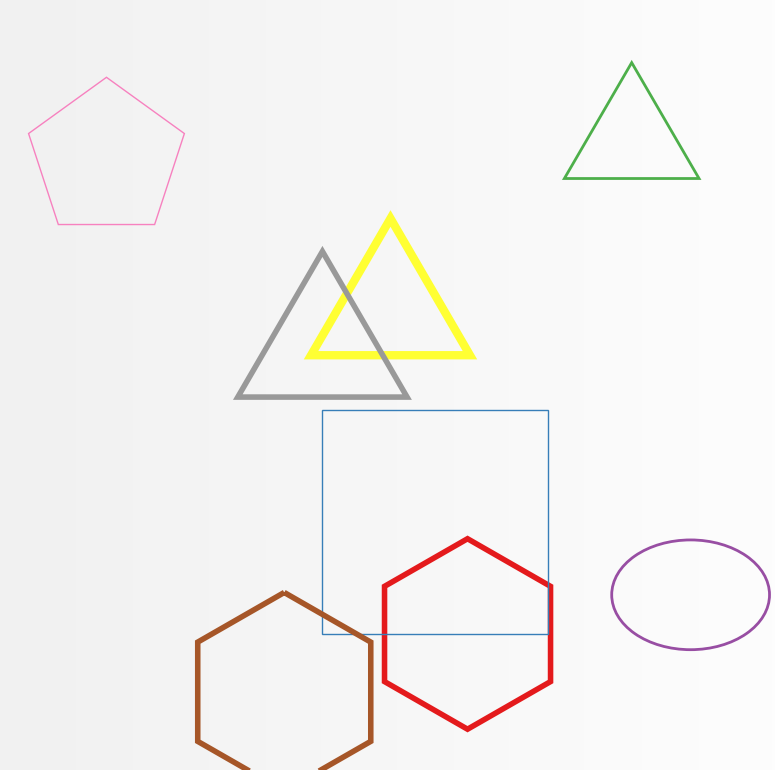[{"shape": "hexagon", "thickness": 2, "radius": 0.62, "center": [0.603, 0.177]}, {"shape": "square", "thickness": 0.5, "radius": 0.73, "center": [0.561, 0.322]}, {"shape": "triangle", "thickness": 1, "radius": 0.5, "center": [0.815, 0.818]}, {"shape": "oval", "thickness": 1, "radius": 0.51, "center": [0.891, 0.228]}, {"shape": "triangle", "thickness": 3, "radius": 0.59, "center": [0.504, 0.598]}, {"shape": "hexagon", "thickness": 2, "radius": 0.64, "center": [0.367, 0.102]}, {"shape": "pentagon", "thickness": 0.5, "radius": 0.53, "center": [0.137, 0.794]}, {"shape": "triangle", "thickness": 2, "radius": 0.63, "center": [0.416, 0.547]}]